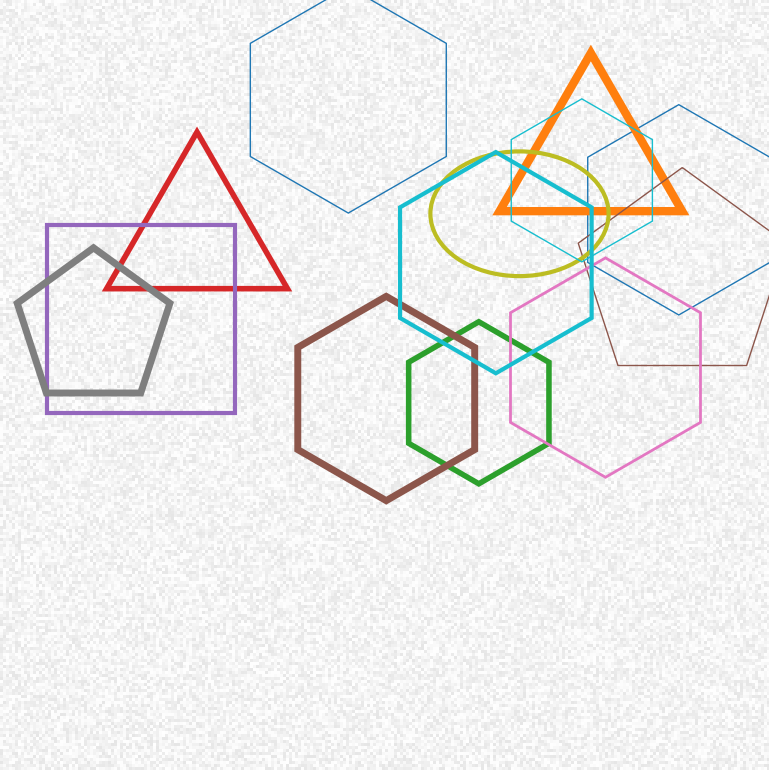[{"shape": "hexagon", "thickness": 0.5, "radius": 0.73, "center": [0.452, 0.87]}, {"shape": "hexagon", "thickness": 0.5, "radius": 0.68, "center": [0.882, 0.728]}, {"shape": "triangle", "thickness": 3, "radius": 0.68, "center": [0.767, 0.794]}, {"shape": "hexagon", "thickness": 2, "radius": 0.53, "center": [0.622, 0.477]}, {"shape": "triangle", "thickness": 2, "radius": 0.68, "center": [0.256, 0.693]}, {"shape": "square", "thickness": 1.5, "radius": 0.61, "center": [0.183, 0.586]}, {"shape": "hexagon", "thickness": 2.5, "radius": 0.66, "center": [0.502, 0.482]}, {"shape": "pentagon", "thickness": 0.5, "radius": 0.71, "center": [0.886, 0.64]}, {"shape": "hexagon", "thickness": 1, "radius": 0.71, "center": [0.786, 0.523]}, {"shape": "pentagon", "thickness": 2.5, "radius": 0.52, "center": [0.122, 0.574]}, {"shape": "oval", "thickness": 1.5, "radius": 0.58, "center": [0.675, 0.722]}, {"shape": "hexagon", "thickness": 0.5, "radius": 0.53, "center": [0.756, 0.766]}, {"shape": "hexagon", "thickness": 1.5, "radius": 0.72, "center": [0.644, 0.659]}]